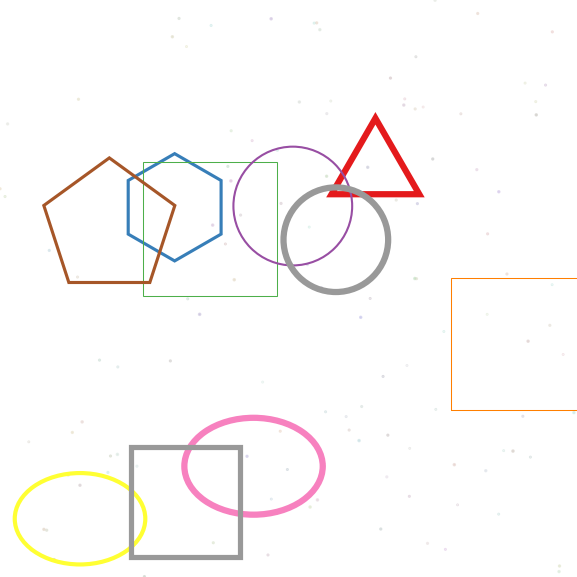[{"shape": "triangle", "thickness": 3, "radius": 0.44, "center": [0.65, 0.707]}, {"shape": "hexagon", "thickness": 1.5, "radius": 0.46, "center": [0.302, 0.64]}, {"shape": "square", "thickness": 0.5, "radius": 0.58, "center": [0.364, 0.603]}, {"shape": "circle", "thickness": 1, "radius": 0.51, "center": [0.507, 0.642]}, {"shape": "square", "thickness": 0.5, "radius": 0.57, "center": [0.896, 0.404]}, {"shape": "oval", "thickness": 2, "radius": 0.57, "center": [0.139, 0.101]}, {"shape": "pentagon", "thickness": 1.5, "radius": 0.6, "center": [0.189, 0.606]}, {"shape": "oval", "thickness": 3, "radius": 0.6, "center": [0.439, 0.192]}, {"shape": "circle", "thickness": 3, "radius": 0.45, "center": [0.582, 0.584]}, {"shape": "square", "thickness": 2.5, "radius": 0.47, "center": [0.321, 0.13]}]